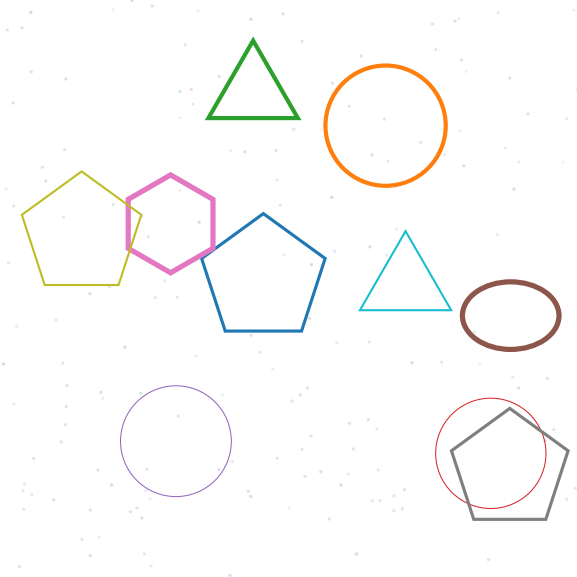[{"shape": "pentagon", "thickness": 1.5, "radius": 0.56, "center": [0.456, 0.517]}, {"shape": "circle", "thickness": 2, "radius": 0.52, "center": [0.668, 0.782]}, {"shape": "triangle", "thickness": 2, "radius": 0.45, "center": [0.438, 0.839]}, {"shape": "circle", "thickness": 0.5, "radius": 0.48, "center": [0.85, 0.214]}, {"shape": "circle", "thickness": 0.5, "radius": 0.48, "center": [0.305, 0.235]}, {"shape": "oval", "thickness": 2.5, "radius": 0.42, "center": [0.884, 0.453]}, {"shape": "hexagon", "thickness": 2.5, "radius": 0.42, "center": [0.295, 0.612]}, {"shape": "pentagon", "thickness": 1.5, "radius": 0.53, "center": [0.883, 0.186]}, {"shape": "pentagon", "thickness": 1, "radius": 0.54, "center": [0.141, 0.594]}, {"shape": "triangle", "thickness": 1, "radius": 0.46, "center": [0.702, 0.508]}]